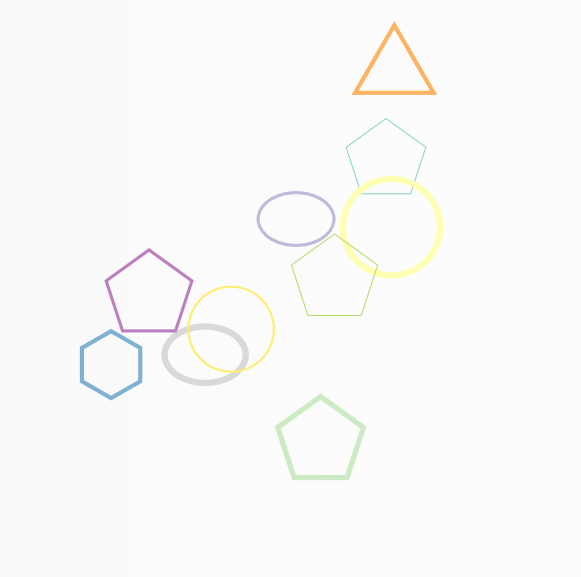[{"shape": "pentagon", "thickness": 0.5, "radius": 0.36, "center": [0.664, 0.722]}, {"shape": "circle", "thickness": 3, "radius": 0.42, "center": [0.674, 0.606]}, {"shape": "oval", "thickness": 1.5, "radius": 0.33, "center": [0.509, 0.62]}, {"shape": "hexagon", "thickness": 2, "radius": 0.29, "center": [0.191, 0.368]}, {"shape": "triangle", "thickness": 2, "radius": 0.39, "center": [0.678, 0.877]}, {"shape": "pentagon", "thickness": 0.5, "radius": 0.39, "center": [0.576, 0.516]}, {"shape": "oval", "thickness": 3, "radius": 0.35, "center": [0.353, 0.385]}, {"shape": "pentagon", "thickness": 1.5, "radius": 0.39, "center": [0.256, 0.489]}, {"shape": "pentagon", "thickness": 2.5, "radius": 0.39, "center": [0.552, 0.235]}, {"shape": "circle", "thickness": 1, "radius": 0.37, "center": [0.398, 0.429]}]